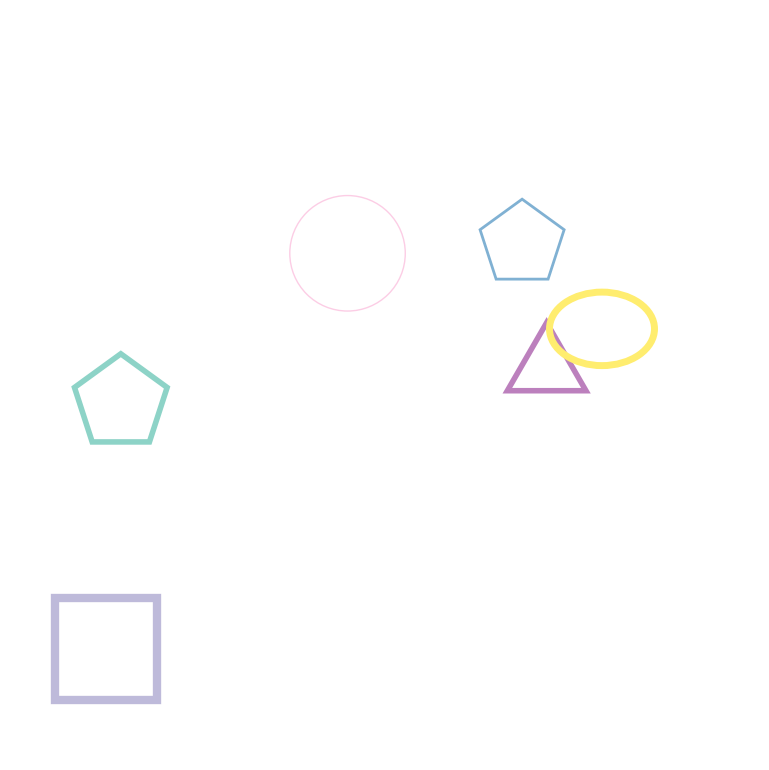[{"shape": "pentagon", "thickness": 2, "radius": 0.32, "center": [0.157, 0.477]}, {"shape": "square", "thickness": 3, "radius": 0.33, "center": [0.138, 0.157]}, {"shape": "pentagon", "thickness": 1, "radius": 0.29, "center": [0.678, 0.684]}, {"shape": "circle", "thickness": 0.5, "radius": 0.37, "center": [0.451, 0.671]}, {"shape": "triangle", "thickness": 2, "radius": 0.29, "center": [0.71, 0.522]}, {"shape": "oval", "thickness": 2.5, "radius": 0.34, "center": [0.782, 0.573]}]